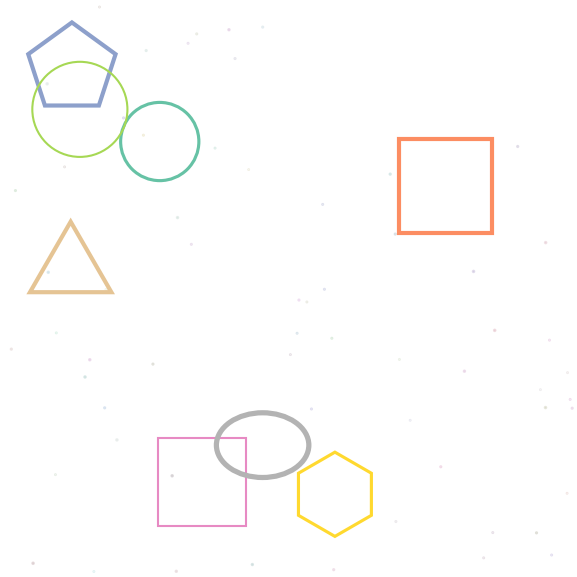[{"shape": "circle", "thickness": 1.5, "radius": 0.34, "center": [0.277, 0.754]}, {"shape": "square", "thickness": 2, "radius": 0.4, "center": [0.772, 0.677]}, {"shape": "pentagon", "thickness": 2, "radius": 0.4, "center": [0.125, 0.881]}, {"shape": "square", "thickness": 1, "radius": 0.38, "center": [0.35, 0.164]}, {"shape": "circle", "thickness": 1, "radius": 0.41, "center": [0.138, 0.81]}, {"shape": "hexagon", "thickness": 1.5, "radius": 0.36, "center": [0.58, 0.143]}, {"shape": "triangle", "thickness": 2, "radius": 0.41, "center": [0.122, 0.534]}, {"shape": "oval", "thickness": 2.5, "radius": 0.4, "center": [0.455, 0.228]}]